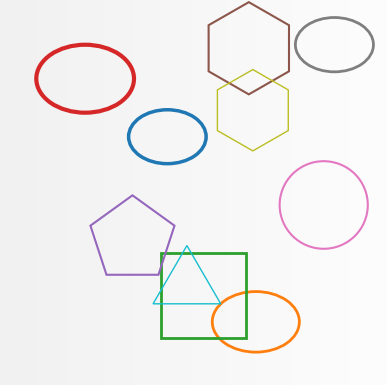[{"shape": "oval", "thickness": 2.5, "radius": 0.5, "center": [0.432, 0.645]}, {"shape": "oval", "thickness": 2, "radius": 0.56, "center": [0.66, 0.164]}, {"shape": "square", "thickness": 2, "radius": 0.55, "center": [0.526, 0.232]}, {"shape": "oval", "thickness": 3, "radius": 0.63, "center": [0.22, 0.796]}, {"shape": "pentagon", "thickness": 1.5, "radius": 0.57, "center": [0.342, 0.379]}, {"shape": "hexagon", "thickness": 1.5, "radius": 0.6, "center": [0.642, 0.875]}, {"shape": "circle", "thickness": 1.5, "radius": 0.57, "center": [0.835, 0.468]}, {"shape": "oval", "thickness": 2, "radius": 0.5, "center": [0.863, 0.884]}, {"shape": "hexagon", "thickness": 1, "radius": 0.53, "center": [0.652, 0.714]}, {"shape": "triangle", "thickness": 1, "radius": 0.5, "center": [0.482, 0.261]}]